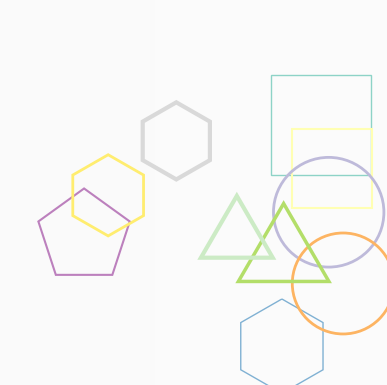[{"shape": "square", "thickness": 1, "radius": 0.65, "center": [0.829, 0.676]}, {"shape": "square", "thickness": 1.5, "radius": 0.51, "center": [0.856, 0.562]}, {"shape": "circle", "thickness": 2, "radius": 0.71, "center": [0.848, 0.449]}, {"shape": "hexagon", "thickness": 1, "radius": 0.61, "center": [0.727, 0.101]}, {"shape": "circle", "thickness": 2, "radius": 0.66, "center": [0.885, 0.264]}, {"shape": "triangle", "thickness": 2.5, "radius": 0.67, "center": [0.732, 0.336]}, {"shape": "hexagon", "thickness": 3, "radius": 0.5, "center": [0.455, 0.634]}, {"shape": "pentagon", "thickness": 1.5, "radius": 0.62, "center": [0.217, 0.386]}, {"shape": "triangle", "thickness": 3, "radius": 0.53, "center": [0.611, 0.384]}, {"shape": "hexagon", "thickness": 2, "radius": 0.53, "center": [0.279, 0.493]}]